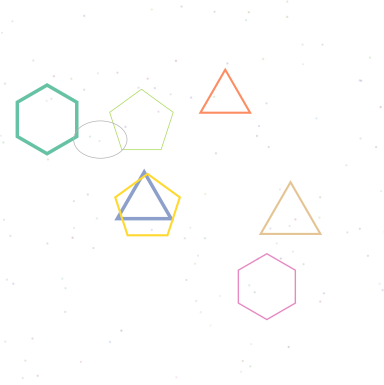[{"shape": "hexagon", "thickness": 2.5, "radius": 0.45, "center": [0.122, 0.69]}, {"shape": "triangle", "thickness": 1.5, "radius": 0.37, "center": [0.585, 0.744]}, {"shape": "triangle", "thickness": 2.5, "radius": 0.4, "center": [0.375, 0.472]}, {"shape": "hexagon", "thickness": 1, "radius": 0.43, "center": [0.693, 0.255]}, {"shape": "pentagon", "thickness": 0.5, "radius": 0.43, "center": [0.367, 0.681]}, {"shape": "pentagon", "thickness": 1.5, "radius": 0.44, "center": [0.383, 0.46]}, {"shape": "triangle", "thickness": 1.5, "radius": 0.45, "center": [0.755, 0.437]}, {"shape": "oval", "thickness": 0.5, "radius": 0.35, "center": [0.261, 0.637]}]